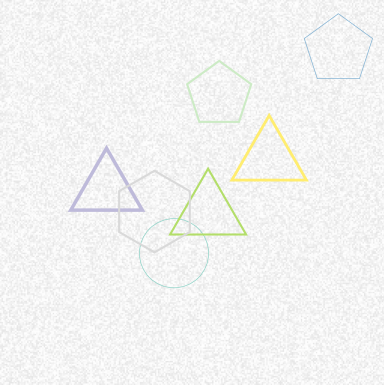[{"shape": "circle", "thickness": 0.5, "radius": 0.45, "center": [0.452, 0.342]}, {"shape": "triangle", "thickness": 2.5, "radius": 0.54, "center": [0.277, 0.508]}, {"shape": "pentagon", "thickness": 0.5, "radius": 0.47, "center": [0.879, 0.871]}, {"shape": "triangle", "thickness": 1.5, "radius": 0.57, "center": [0.541, 0.448]}, {"shape": "hexagon", "thickness": 1.5, "radius": 0.53, "center": [0.401, 0.45]}, {"shape": "pentagon", "thickness": 1.5, "radius": 0.44, "center": [0.569, 0.754]}, {"shape": "triangle", "thickness": 2, "radius": 0.56, "center": [0.699, 0.588]}]